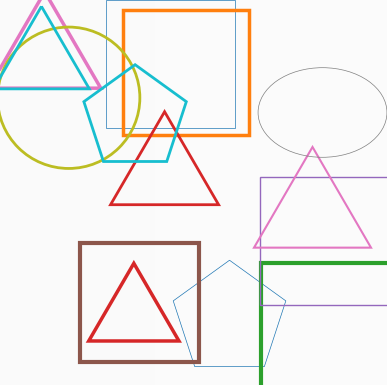[{"shape": "square", "thickness": 0.5, "radius": 0.83, "center": [0.44, 0.835]}, {"shape": "pentagon", "thickness": 0.5, "radius": 0.76, "center": [0.592, 0.171]}, {"shape": "square", "thickness": 2.5, "radius": 0.81, "center": [0.48, 0.811]}, {"shape": "square", "thickness": 3, "radius": 0.98, "center": [0.87, 0.121]}, {"shape": "triangle", "thickness": 2, "radius": 0.8, "center": [0.425, 0.549]}, {"shape": "triangle", "thickness": 2.5, "radius": 0.67, "center": [0.345, 0.182]}, {"shape": "square", "thickness": 1, "radius": 0.83, "center": [0.837, 0.374]}, {"shape": "square", "thickness": 3, "radius": 0.77, "center": [0.36, 0.214]}, {"shape": "triangle", "thickness": 2.5, "radius": 0.83, "center": [0.115, 0.854]}, {"shape": "triangle", "thickness": 1.5, "radius": 0.87, "center": [0.806, 0.444]}, {"shape": "oval", "thickness": 0.5, "radius": 0.83, "center": [0.832, 0.708]}, {"shape": "circle", "thickness": 2, "radius": 0.92, "center": [0.177, 0.746]}, {"shape": "triangle", "thickness": 2, "radius": 0.71, "center": [0.107, 0.841]}, {"shape": "pentagon", "thickness": 2, "radius": 0.69, "center": [0.349, 0.693]}]